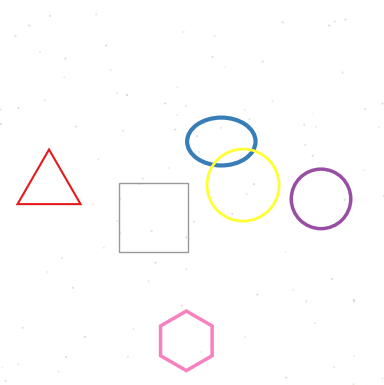[{"shape": "triangle", "thickness": 1.5, "radius": 0.47, "center": [0.127, 0.517]}, {"shape": "oval", "thickness": 3, "radius": 0.44, "center": [0.575, 0.632]}, {"shape": "circle", "thickness": 2.5, "radius": 0.39, "center": [0.834, 0.483]}, {"shape": "circle", "thickness": 2, "radius": 0.47, "center": [0.631, 0.519]}, {"shape": "hexagon", "thickness": 2.5, "radius": 0.39, "center": [0.484, 0.115]}, {"shape": "square", "thickness": 1, "radius": 0.45, "center": [0.4, 0.435]}]